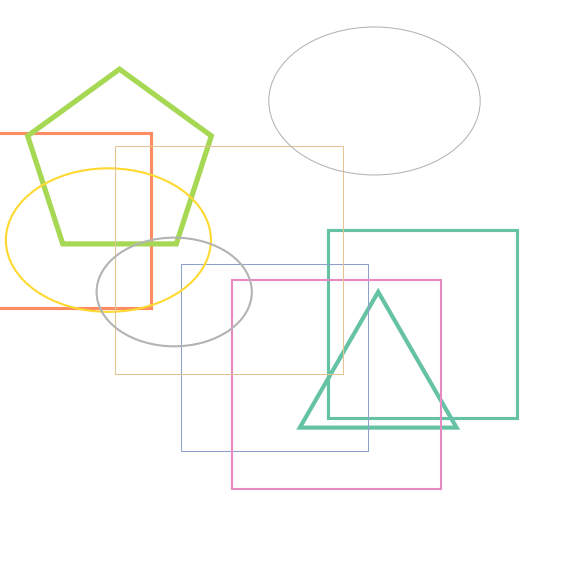[{"shape": "triangle", "thickness": 2, "radius": 0.78, "center": [0.655, 0.337]}, {"shape": "square", "thickness": 1.5, "radius": 0.82, "center": [0.732, 0.438]}, {"shape": "square", "thickness": 1.5, "radius": 0.76, "center": [0.109, 0.617]}, {"shape": "square", "thickness": 0.5, "radius": 0.81, "center": [0.475, 0.38]}, {"shape": "square", "thickness": 1, "radius": 0.91, "center": [0.583, 0.333]}, {"shape": "pentagon", "thickness": 2.5, "radius": 0.84, "center": [0.207, 0.712]}, {"shape": "oval", "thickness": 1, "radius": 0.89, "center": [0.188, 0.583]}, {"shape": "square", "thickness": 0.5, "radius": 0.99, "center": [0.396, 0.548]}, {"shape": "oval", "thickness": 1, "radius": 0.67, "center": [0.302, 0.494]}, {"shape": "oval", "thickness": 0.5, "radius": 0.92, "center": [0.648, 0.824]}]